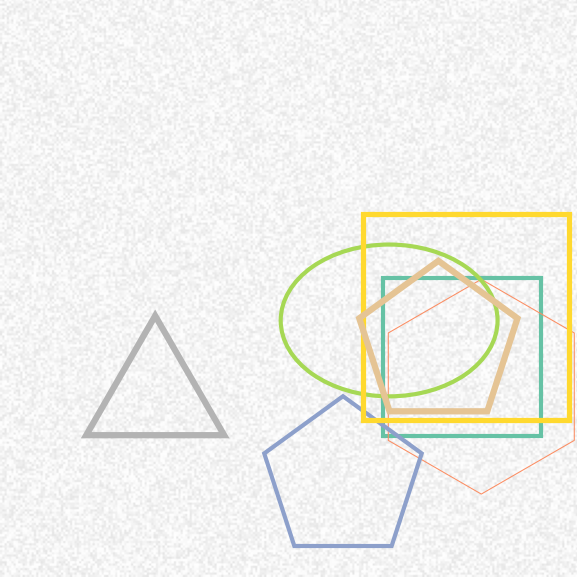[{"shape": "square", "thickness": 2, "radius": 0.68, "center": [0.8, 0.381]}, {"shape": "hexagon", "thickness": 0.5, "radius": 0.93, "center": [0.833, 0.33]}, {"shape": "pentagon", "thickness": 2, "radius": 0.72, "center": [0.594, 0.17]}, {"shape": "oval", "thickness": 2, "radius": 0.94, "center": [0.674, 0.444]}, {"shape": "square", "thickness": 2.5, "radius": 0.89, "center": [0.807, 0.451]}, {"shape": "pentagon", "thickness": 3, "radius": 0.72, "center": [0.759, 0.403]}, {"shape": "triangle", "thickness": 3, "radius": 0.69, "center": [0.269, 0.314]}]